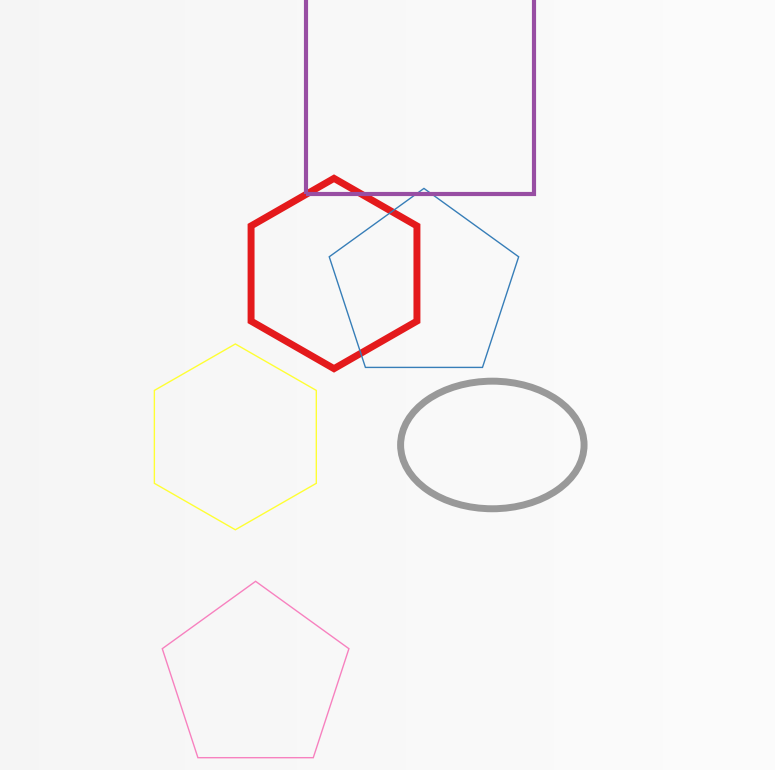[{"shape": "hexagon", "thickness": 2.5, "radius": 0.62, "center": [0.431, 0.645]}, {"shape": "pentagon", "thickness": 0.5, "radius": 0.64, "center": [0.547, 0.627]}, {"shape": "square", "thickness": 1.5, "radius": 0.74, "center": [0.542, 0.895]}, {"shape": "hexagon", "thickness": 0.5, "radius": 0.6, "center": [0.304, 0.433]}, {"shape": "pentagon", "thickness": 0.5, "radius": 0.63, "center": [0.33, 0.118]}, {"shape": "oval", "thickness": 2.5, "radius": 0.59, "center": [0.635, 0.422]}]